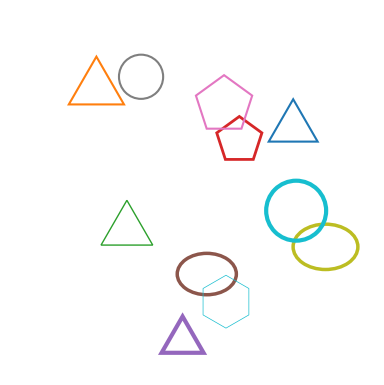[{"shape": "triangle", "thickness": 1.5, "radius": 0.37, "center": [0.762, 0.669]}, {"shape": "triangle", "thickness": 1.5, "radius": 0.41, "center": [0.25, 0.77]}, {"shape": "triangle", "thickness": 1, "radius": 0.39, "center": [0.33, 0.402]}, {"shape": "pentagon", "thickness": 2, "radius": 0.31, "center": [0.622, 0.636]}, {"shape": "triangle", "thickness": 3, "radius": 0.31, "center": [0.474, 0.115]}, {"shape": "oval", "thickness": 2.5, "radius": 0.38, "center": [0.537, 0.288]}, {"shape": "pentagon", "thickness": 1.5, "radius": 0.38, "center": [0.582, 0.728]}, {"shape": "circle", "thickness": 1.5, "radius": 0.29, "center": [0.366, 0.801]}, {"shape": "oval", "thickness": 2.5, "radius": 0.42, "center": [0.845, 0.359]}, {"shape": "circle", "thickness": 3, "radius": 0.39, "center": [0.769, 0.453]}, {"shape": "hexagon", "thickness": 0.5, "radius": 0.34, "center": [0.587, 0.216]}]